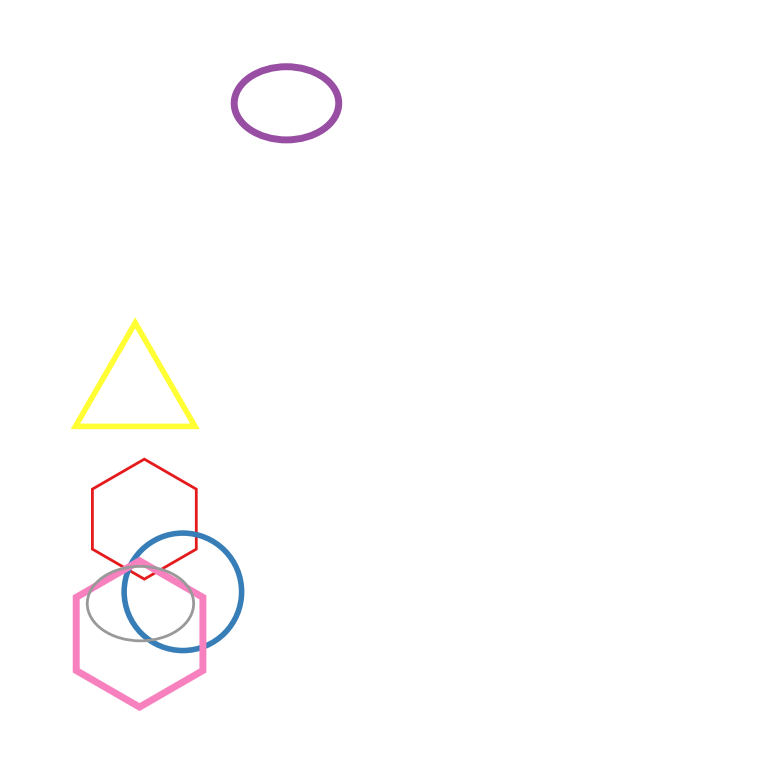[{"shape": "hexagon", "thickness": 1, "radius": 0.39, "center": [0.187, 0.326]}, {"shape": "circle", "thickness": 2, "radius": 0.38, "center": [0.238, 0.231]}, {"shape": "oval", "thickness": 2.5, "radius": 0.34, "center": [0.372, 0.866]}, {"shape": "triangle", "thickness": 2, "radius": 0.45, "center": [0.176, 0.491]}, {"shape": "hexagon", "thickness": 2.5, "radius": 0.47, "center": [0.181, 0.177]}, {"shape": "oval", "thickness": 1, "radius": 0.35, "center": [0.182, 0.216]}]